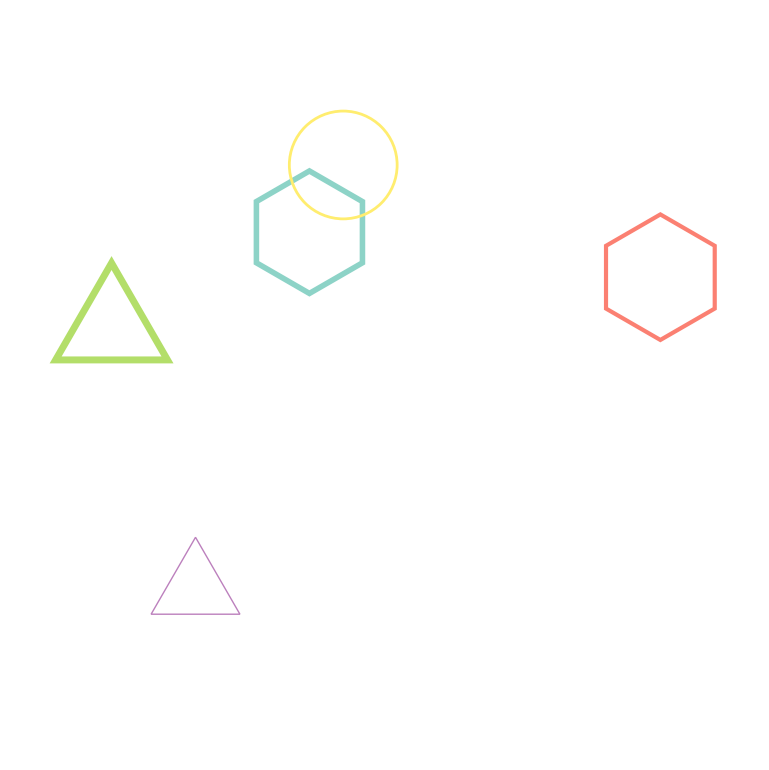[{"shape": "hexagon", "thickness": 2, "radius": 0.4, "center": [0.402, 0.698]}, {"shape": "hexagon", "thickness": 1.5, "radius": 0.41, "center": [0.858, 0.64]}, {"shape": "triangle", "thickness": 2.5, "radius": 0.42, "center": [0.145, 0.575]}, {"shape": "triangle", "thickness": 0.5, "radius": 0.33, "center": [0.254, 0.236]}, {"shape": "circle", "thickness": 1, "radius": 0.35, "center": [0.446, 0.786]}]